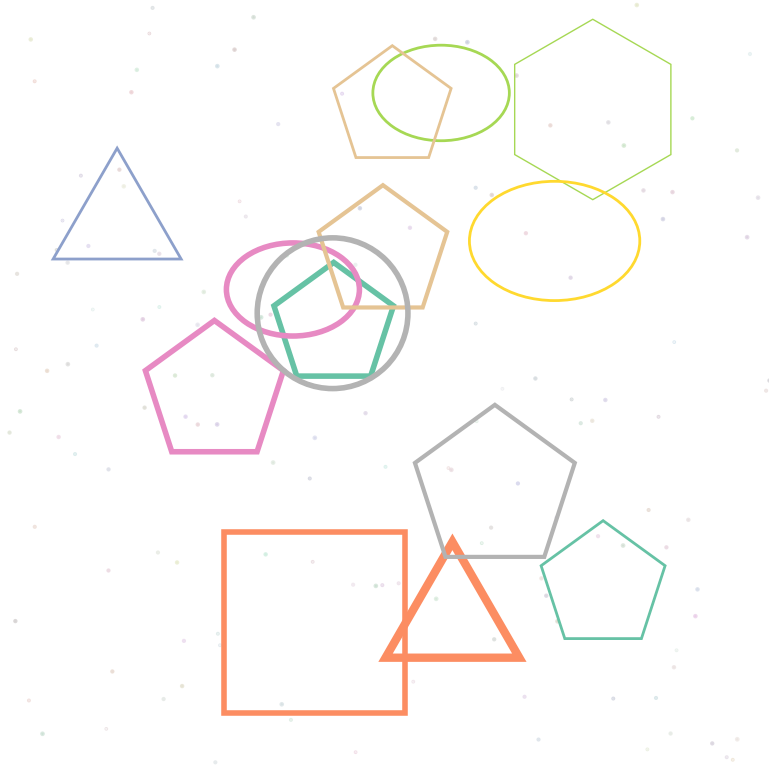[{"shape": "pentagon", "thickness": 1, "radius": 0.42, "center": [0.783, 0.239]}, {"shape": "pentagon", "thickness": 2, "radius": 0.41, "center": [0.433, 0.578]}, {"shape": "triangle", "thickness": 3, "radius": 0.5, "center": [0.588, 0.196]}, {"shape": "square", "thickness": 2, "radius": 0.59, "center": [0.408, 0.192]}, {"shape": "triangle", "thickness": 1, "radius": 0.48, "center": [0.152, 0.712]}, {"shape": "pentagon", "thickness": 2, "radius": 0.47, "center": [0.278, 0.49]}, {"shape": "oval", "thickness": 2, "radius": 0.43, "center": [0.38, 0.624]}, {"shape": "hexagon", "thickness": 0.5, "radius": 0.59, "center": [0.77, 0.858]}, {"shape": "oval", "thickness": 1, "radius": 0.44, "center": [0.573, 0.879]}, {"shape": "oval", "thickness": 1, "radius": 0.55, "center": [0.72, 0.687]}, {"shape": "pentagon", "thickness": 1.5, "radius": 0.44, "center": [0.497, 0.672]}, {"shape": "pentagon", "thickness": 1, "radius": 0.4, "center": [0.509, 0.86]}, {"shape": "circle", "thickness": 2, "radius": 0.49, "center": [0.432, 0.593]}, {"shape": "pentagon", "thickness": 1.5, "radius": 0.55, "center": [0.643, 0.365]}]